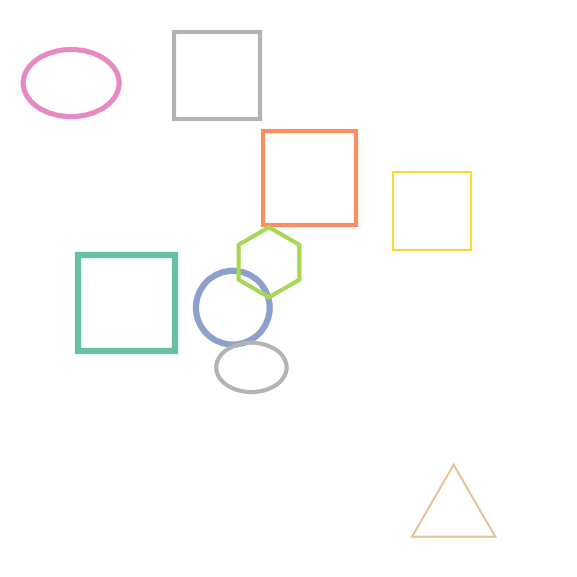[{"shape": "square", "thickness": 3, "radius": 0.42, "center": [0.219, 0.475]}, {"shape": "square", "thickness": 2, "radius": 0.4, "center": [0.537, 0.691]}, {"shape": "circle", "thickness": 3, "radius": 0.32, "center": [0.403, 0.466]}, {"shape": "oval", "thickness": 2.5, "radius": 0.42, "center": [0.123, 0.855]}, {"shape": "hexagon", "thickness": 2, "radius": 0.3, "center": [0.466, 0.545]}, {"shape": "square", "thickness": 1, "radius": 0.34, "center": [0.748, 0.634]}, {"shape": "triangle", "thickness": 1, "radius": 0.42, "center": [0.786, 0.111]}, {"shape": "oval", "thickness": 2, "radius": 0.3, "center": [0.435, 0.363]}, {"shape": "square", "thickness": 2, "radius": 0.37, "center": [0.376, 0.869]}]